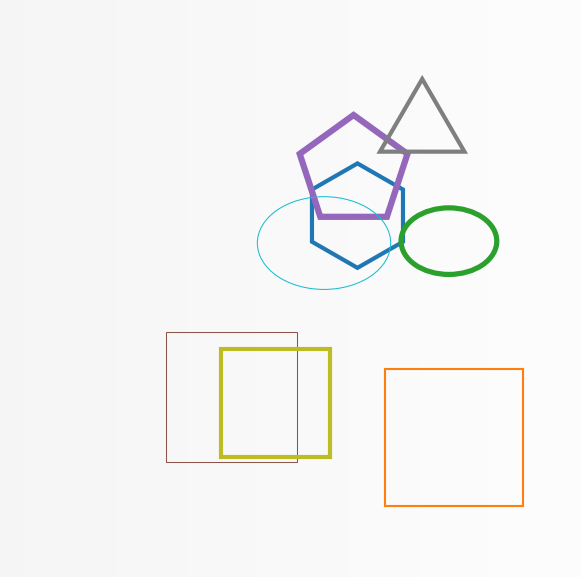[{"shape": "hexagon", "thickness": 2, "radius": 0.45, "center": [0.615, 0.626]}, {"shape": "square", "thickness": 1, "radius": 0.59, "center": [0.782, 0.241]}, {"shape": "oval", "thickness": 2.5, "radius": 0.41, "center": [0.772, 0.582]}, {"shape": "pentagon", "thickness": 3, "radius": 0.49, "center": [0.608, 0.703]}, {"shape": "square", "thickness": 0.5, "radius": 0.56, "center": [0.398, 0.312]}, {"shape": "triangle", "thickness": 2, "radius": 0.42, "center": [0.726, 0.778]}, {"shape": "square", "thickness": 2, "radius": 0.47, "center": [0.474, 0.301]}, {"shape": "oval", "thickness": 0.5, "radius": 0.57, "center": [0.557, 0.578]}]